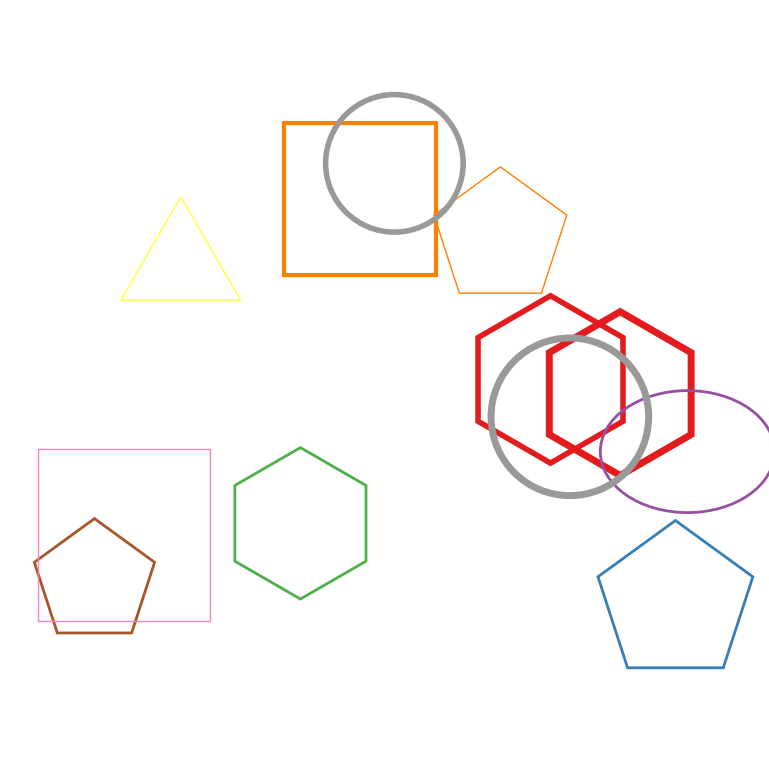[{"shape": "hexagon", "thickness": 2.5, "radius": 0.53, "center": [0.805, 0.489]}, {"shape": "hexagon", "thickness": 2, "radius": 0.54, "center": [0.715, 0.507]}, {"shape": "pentagon", "thickness": 1, "radius": 0.53, "center": [0.877, 0.218]}, {"shape": "hexagon", "thickness": 1, "radius": 0.49, "center": [0.39, 0.32]}, {"shape": "oval", "thickness": 1, "radius": 0.57, "center": [0.893, 0.414]}, {"shape": "pentagon", "thickness": 0.5, "radius": 0.45, "center": [0.65, 0.693]}, {"shape": "square", "thickness": 1.5, "radius": 0.49, "center": [0.468, 0.742]}, {"shape": "triangle", "thickness": 0.5, "radius": 0.45, "center": [0.235, 0.655]}, {"shape": "pentagon", "thickness": 1, "radius": 0.41, "center": [0.123, 0.244]}, {"shape": "square", "thickness": 0.5, "radius": 0.56, "center": [0.161, 0.305]}, {"shape": "circle", "thickness": 2.5, "radius": 0.51, "center": [0.74, 0.459]}, {"shape": "circle", "thickness": 2, "radius": 0.45, "center": [0.512, 0.788]}]